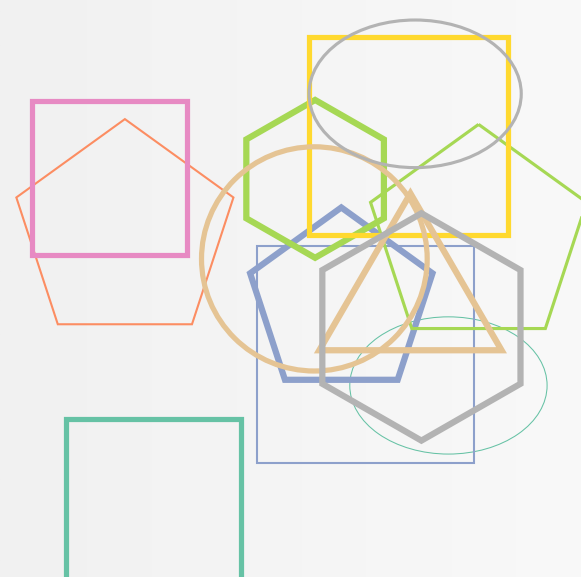[{"shape": "oval", "thickness": 0.5, "radius": 0.85, "center": [0.772, 0.332]}, {"shape": "square", "thickness": 2.5, "radius": 0.75, "center": [0.264, 0.124]}, {"shape": "pentagon", "thickness": 1, "radius": 0.98, "center": [0.215, 0.597]}, {"shape": "square", "thickness": 1, "radius": 0.94, "center": [0.629, 0.385]}, {"shape": "pentagon", "thickness": 3, "radius": 0.82, "center": [0.587, 0.475]}, {"shape": "square", "thickness": 2.5, "radius": 0.67, "center": [0.188, 0.691]}, {"shape": "pentagon", "thickness": 1.5, "radius": 0.98, "center": [0.823, 0.588]}, {"shape": "hexagon", "thickness": 3, "radius": 0.68, "center": [0.542, 0.689]}, {"shape": "square", "thickness": 2.5, "radius": 0.85, "center": [0.703, 0.764]}, {"shape": "circle", "thickness": 2.5, "radius": 0.97, "center": [0.541, 0.551]}, {"shape": "triangle", "thickness": 3, "radius": 0.9, "center": [0.706, 0.483]}, {"shape": "hexagon", "thickness": 3, "radius": 0.98, "center": [0.725, 0.433]}, {"shape": "oval", "thickness": 1.5, "radius": 0.91, "center": [0.714, 0.837]}]